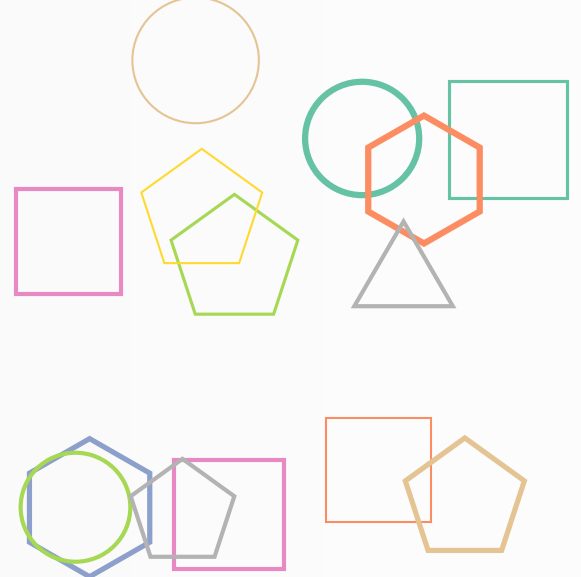[{"shape": "square", "thickness": 1.5, "radius": 0.51, "center": [0.875, 0.758]}, {"shape": "circle", "thickness": 3, "radius": 0.49, "center": [0.623, 0.759]}, {"shape": "hexagon", "thickness": 3, "radius": 0.55, "center": [0.729, 0.688]}, {"shape": "square", "thickness": 1, "radius": 0.45, "center": [0.652, 0.185]}, {"shape": "hexagon", "thickness": 2.5, "radius": 0.6, "center": [0.154, 0.12]}, {"shape": "square", "thickness": 2, "radius": 0.45, "center": [0.118, 0.581]}, {"shape": "square", "thickness": 2, "radius": 0.47, "center": [0.394, 0.108]}, {"shape": "pentagon", "thickness": 1.5, "radius": 0.57, "center": [0.403, 0.548]}, {"shape": "circle", "thickness": 2, "radius": 0.47, "center": [0.13, 0.121]}, {"shape": "pentagon", "thickness": 1, "radius": 0.55, "center": [0.347, 0.632]}, {"shape": "circle", "thickness": 1, "radius": 0.54, "center": [0.337, 0.895]}, {"shape": "pentagon", "thickness": 2.5, "radius": 0.54, "center": [0.8, 0.133]}, {"shape": "triangle", "thickness": 2, "radius": 0.49, "center": [0.694, 0.518]}, {"shape": "pentagon", "thickness": 2, "radius": 0.47, "center": [0.314, 0.111]}]